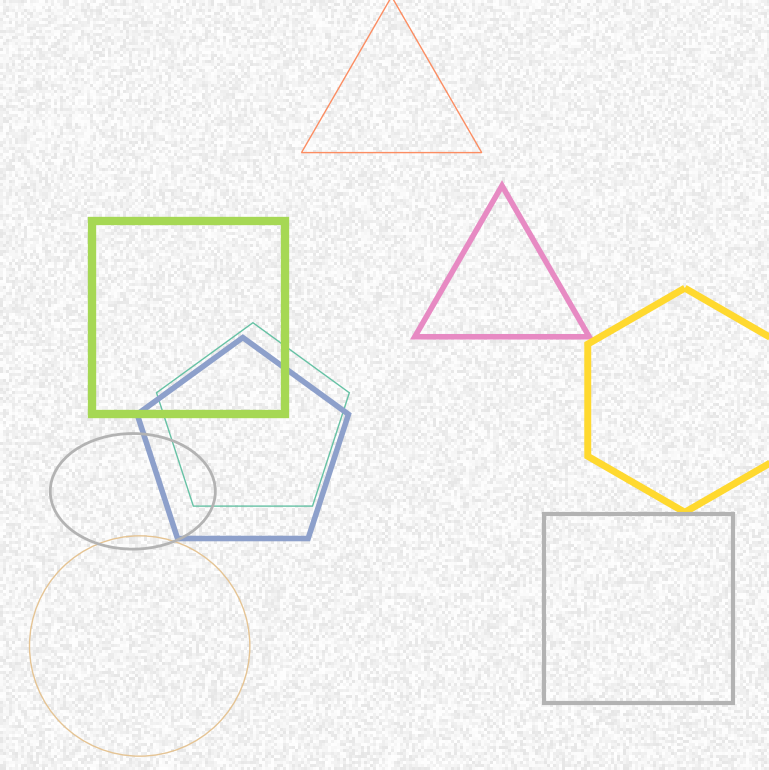[{"shape": "pentagon", "thickness": 0.5, "radius": 0.66, "center": [0.328, 0.449]}, {"shape": "triangle", "thickness": 0.5, "radius": 0.68, "center": [0.509, 0.869]}, {"shape": "pentagon", "thickness": 2, "radius": 0.72, "center": [0.315, 0.417]}, {"shape": "triangle", "thickness": 2, "radius": 0.65, "center": [0.652, 0.628]}, {"shape": "square", "thickness": 3, "radius": 0.63, "center": [0.244, 0.588]}, {"shape": "hexagon", "thickness": 2.5, "radius": 0.73, "center": [0.889, 0.48]}, {"shape": "circle", "thickness": 0.5, "radius": 0.72, "center": [0.181, 0.161]}, {"shape": "oval", "thickness": 1, "radius": 0.54, "center": [0.172, 0.362]}, {"shape": "square", "thickness": 1.5, "radius": 0.61, "center": [0.829, 0.21]}]